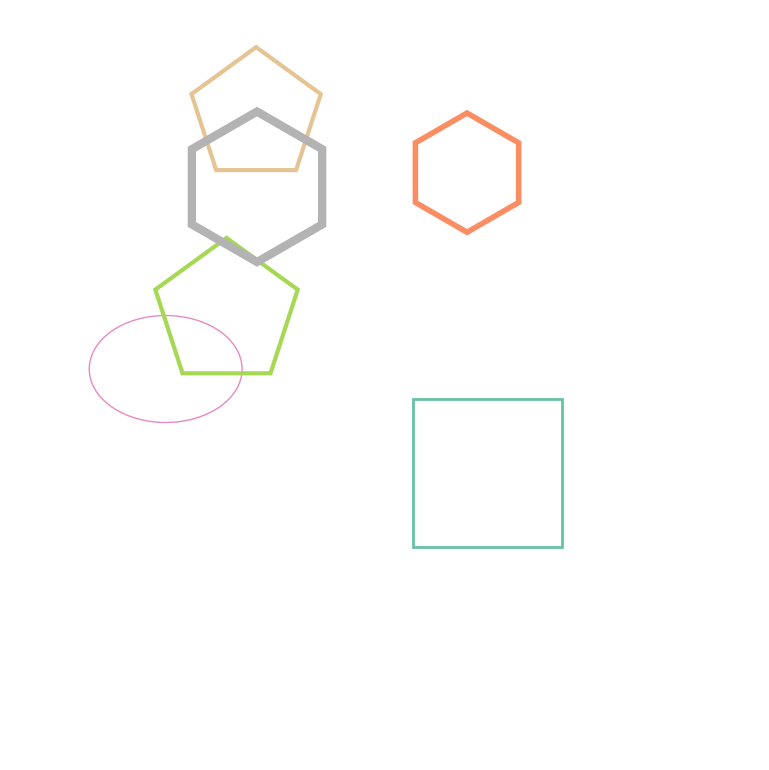[{"shape": "square", "thickness": 1, "radius": 0.48, "center": [0.633, 0.386]}, {"shape": "hexagon", "thickness": 2, "radius": 0.39, "center": [0.607, 0.776]}, {"shape": "oval", "thickness": 0.5, "radius": 0.5, "center": [0.215, 0.521]}, {"shape": "pentagon", "thickness": 1.5, "radius": 0.49, "center": [0.294, 0.594]}, {"shape": "pentagon", "thickness": 1.5, "radius": 0.44, "center": [0.333, 0.851]}, {"shape": "hexagon", "thickness": 3, "radius": 0.49, "center": [0.334, 0.757]}]